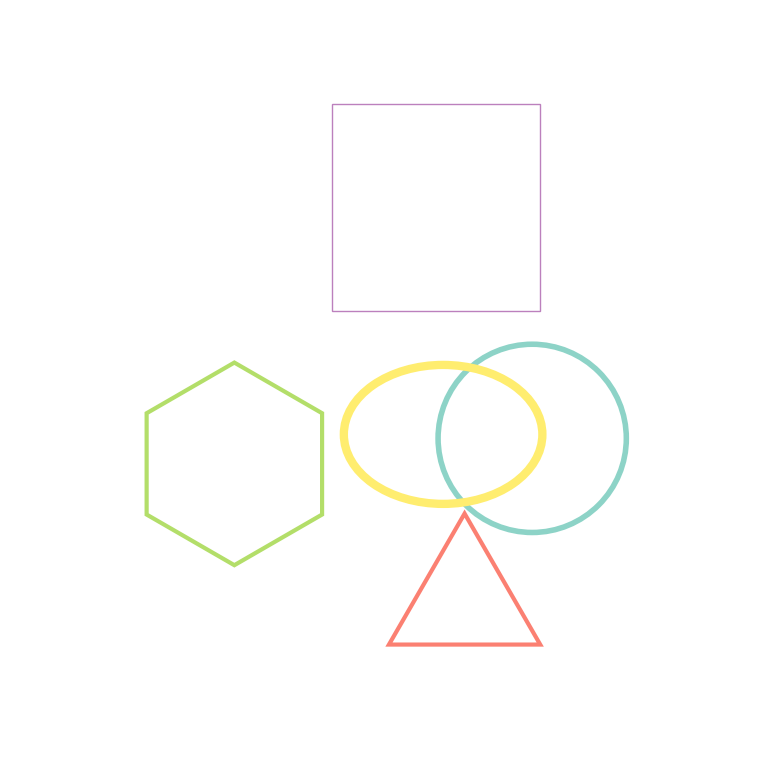[{"shape": "circle", "thickness": 2, "radius": 0.61, "center": [0.691, 0.431]}, {"shape": "triangle", "thickness": 1.5, "radius": 0.57, "center": [0.603, 0.22]}, {"shape": "hexagon", "thickness": 1.5, "radius": 0.66, "center": [0.304, 0.398]}, {"shape": "square", "thickness": 0.5, "radius": 0.67, "center": [0.566, 0.73]}, {"shape": "oval", "thickness": 3, "radius": 0.64, "center": [0.575, 0.436]}]